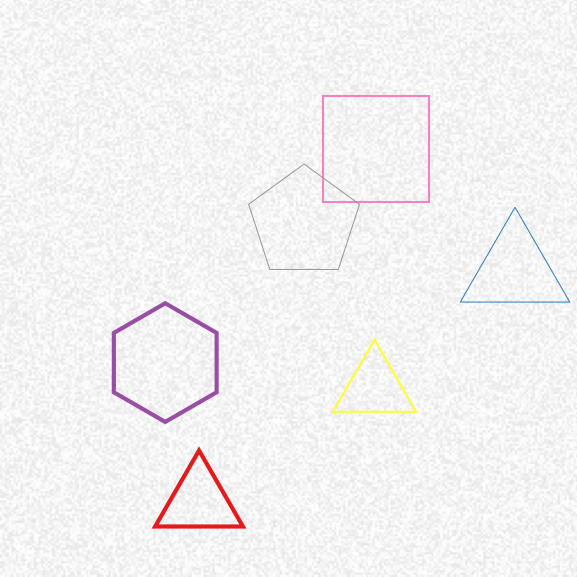[{"shape": "triangle", "thickness": 2, "radius": 0.44, "center": [0.345, 0.131]}, {"shape": "triangle", "thickness": 0.5, "radius": 0.55, "center": [0.892, 0.531]}, {"shape": "hexagon", "thickness": 2, "radius": 0.51, "center": [0.286, 0.371]}, {"shape": "triangle", "thickness": 1, "radius": 0.42, "center": [0.649, 0.328]}, {"shape": "square", "thickness": 1, "radius": 0.46, "center": [0.651, 0.741]}, {"shape": "pentagon", "thickness": 0.5, "radius": 0.5, "center": [0.527, 0.614]}]